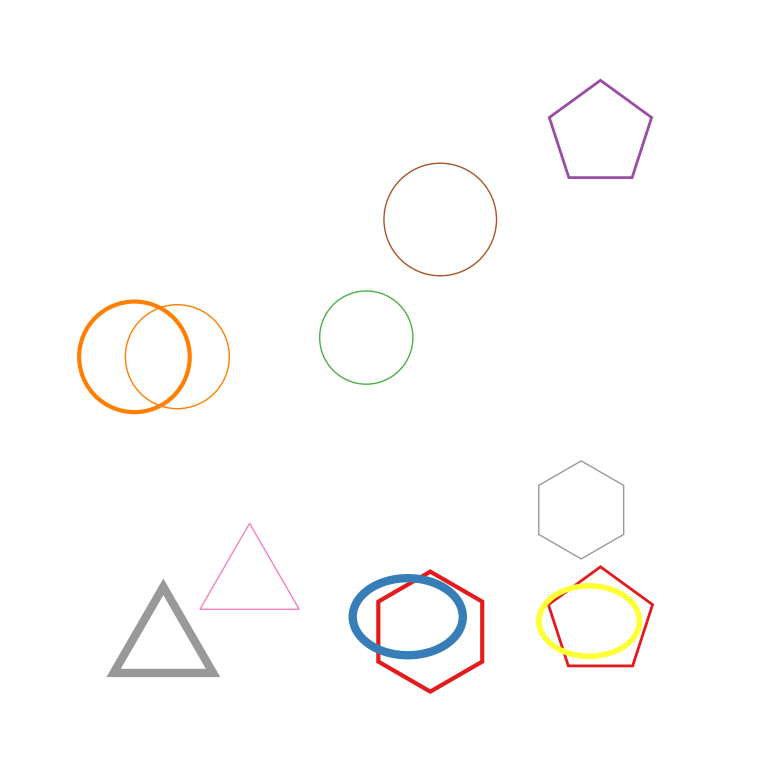[{"shape": "hexagon", "thickness": 1.5, "radius": 0.39, "center": [0.559, 0.18]}, {"shape": "pentagon", "thickness": 1, "radius": 0.36, "center": [0.78, 0.193]}, {"shape": "oval", "thickness": 3, "radius": 0.36, "center": [0.53, 0.199]}, {"shape": "circle", "thickness": 0.5, "radius": 0.3, "center": [0.476, 0.562]}, {"shape": "pentagon", "thickness": 1, "radius": 0.35, "center": [0.78, 0.826]}, {"shape": "circle", "thickness": 0.5, "radius": 0.34, "center": [0.23, 0.537]}, {"shape": "circle", "thickness": 1.5, "radius": 0.36, "center": [0.175, 0.537]}, {"shape": "oval", "thickness": 2, "radius": 0.33, "center": [0.765, 0.193]}, {"shape": "circle", "thickness": 0.5, "radius": 0.37, "center": [0.572, 0.715]}, {"shape": "triangle", "thickness": 0.5, "radius": 0.37, "center": [0.324, 0.246]}, {"shape": "hexagon", "thickness": 0.5, "radius": 0.32, "center": [0.755, 0.338]}, {"shape": "triangle", "thickness": 3, "radius": 0.37, "center": [0.212, 0.163]}]